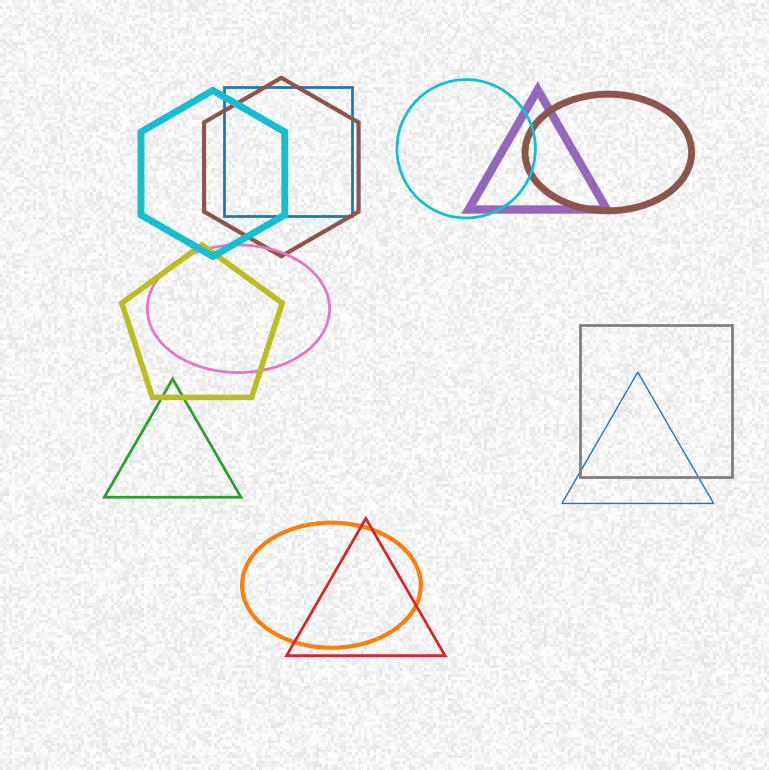[{"shape": "square", "thickness": 1, "radius": 0.42, "center": [0.374, 0.803]}, {"shape": "triangle", "thickness": 0.5, "radius": 0.57, "center": [0.828, 0.403]}, {"shape": "oval", "thickness": 1.5, "radius": 0.58, "center": [0.43, 0.24]}, {"shape": "triangle", "thickness": 1, "radius": 0.51, "center": [0.224, 0.405]}, {"shape": "triangle", "thickness": 1, "radius": 0.59, "center": [0.475, 0.208]}, {"shape": "triangle", "thickness": 3, "radius": 0.52, "center": [0.698, 0.78]}, {"shape": "hexagon", "thickness": 1.5, "radius": 0.58, "center": [0.365, 0.783]}, {"shape": "oval", "thickness": 2.5, "radius": 0.54, "center": [0.79, 0.802]}, {"shape": "oval", "thickness": 1, "radius": 0.59, "center": [0.31, 0.599]}, {"shape": "square", "thickness": 1, "radius": 0.49, "center": [0.852, 0.479]}, {"shape": "pentagon", "thickness": 2, "radius": 0.55, "center": [0.262, 0.573]}, {"shape": "hexagon", "thickness": 2.5, "radius": 0.54, "center": [0.276, 0.775]}, {"shape": "circle", "thickness": 1, "radius": 0.45, "center": [0.605, 0.807]}]